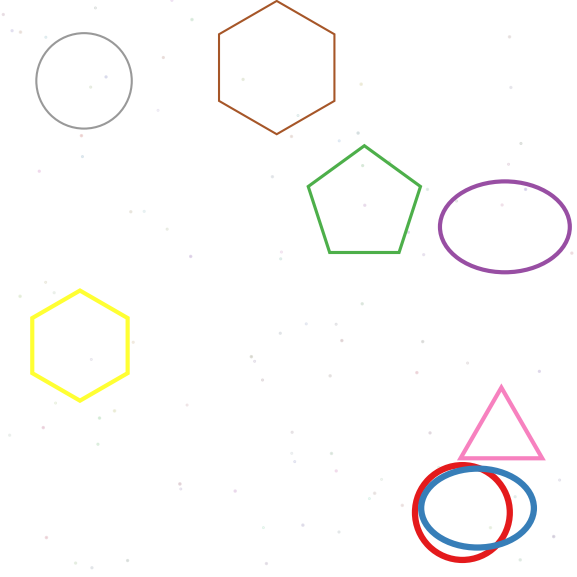[{"shape": "circle", "thickness": 3, "radius": 0.41, "center": [0.801, 0.112]}, {"shape": "oval", "thickness": 3, "radius": 0.49, "center": [0.827, 0.119]}, {"shape": "pentagon", "thickness": 1.5, "radius": 0.51, "center": [0.631, 0.645]}, {"shape": "oval", "thickness": 2, "radius": 0.56, "center": [0.874, 0.606]}, {"shape": "hexagon", "thickness": 2, "radius": 0.48, "center": [0.138, 0.401]}, {"shape": "hexagon", "thickness": 1, "radius": 0.58, "center": [0.479, 0.882]}, {"shape": "triangle", "thickness": 2, "radius": 0.41, "center": [0.868, 0.246]}, {"shape": "circle", "thickness": 1, "radius": 0.41, "center": [0.146, 0.859]}]